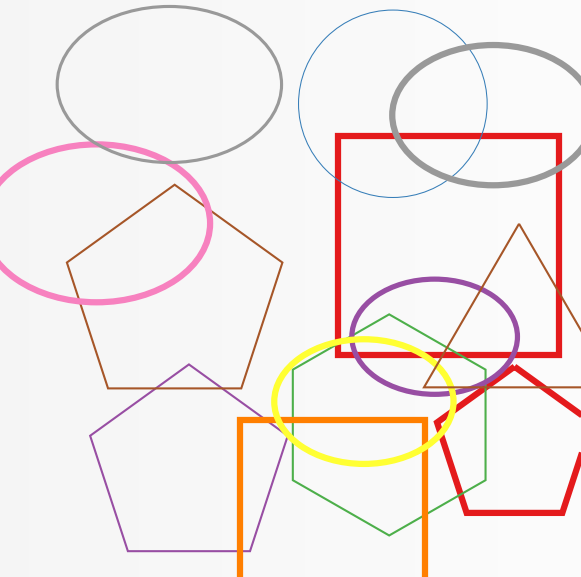[{"shape": "square", "thickness": 3, "radius": 0.95, "center": [0.772, 0.574]}, {"shape": "pentagon", "thickness": 3, "radius": 0.7, "center": [0.885, 0.224]}, {"shape": "circle", "thickness": 0.5, "radius": 0.81, "center": [0.676, 0.819]}, {"shape": "hexagon", "thickness": 1, "radius": 0.96, "center": [0.67, 0.263]}, {"shape": "oval", "thickness": 2.5, "radius": 0.71, "center": [0.748, 0.416]}, {"shape": "pentagon", "thickness": 1, "radius": 0.89, "center": [0.325, 0.189]}, {"shape": "square", "thickness": 3, "radius": 0.8, "center": [0.573, 0.112]}, {"shape": "oval", "thickness": 3, "radius": 0.77, "center": [0.626, 0.304]}, {"shape": "pentagon", "thickness": 1, "radius": 0.97, "center": [0.3, 0.484]}, {"shape": "triangle", "thickness": 1, "radius": 0.94, "center": [0.893, 0.423]}, {"shape": "oval", "thickness": 3, "radius": 0.98, "center": [0.166, 0.612]}, {"shape": "oval", "thickness": 3, "radius": 0.87, "center": [0.848, 0.8]}, {"shape": "oval", "thickness": 1.5, "radius": 0.97, "center": [0.291, 0.853]}]